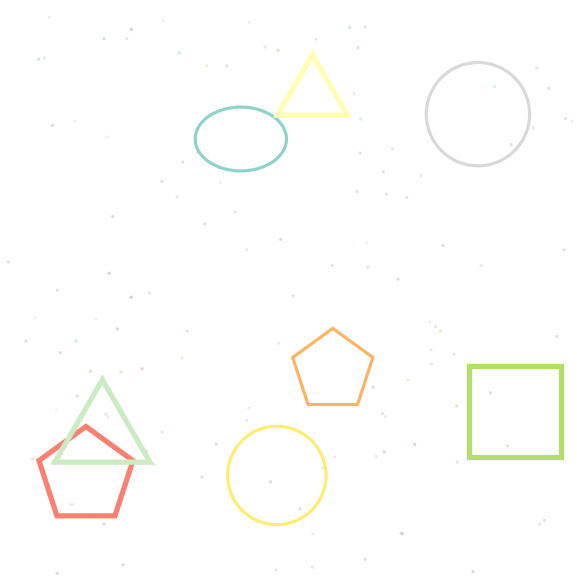[{"shape": "oval", "thickness": 1.5, "radius": 0.4, "center": [0.417, 0.758]}, {"shape": "triangle", "thickness": 2.5, "radius": 0.35, "center": [0.541, 0.835]}, {"shape": "pentagon", "thickness": 2.5, "radius": 0.43, "center": [0.149, 0.175]}, {"shape": "pentagon", "thickness": 1.5, "radius": 0.36, "center": [0.576, 0.358]}, {"shape": "square", "thickness": 2.5, "radius": 0.4, "center": [0.892, 0.286]}, {"shape": "circle", "thickness": 1.5, "radius": 0.45, "center": [0.828, 0.801]}, {"shape": "triangle", "thickness": 2.5, "radius": 0.48, "center": [0.177, 0.246]}, {"shape": "circle", "thickness": 1.5, "radius": 0.43, "center": [0.479, 0.176]}]